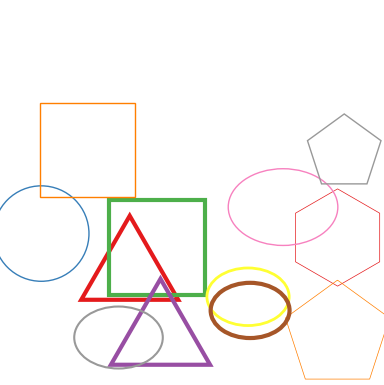[{"shape": "triangle", "thickness": 3, "radius": 0.73, "center": [0.337, 0.294]}, {"shape": "hexagon", "thickness": 0.5, "radius": 0.63, "center": [0.877, 0.383]}, {"shape": "circle", "thickness": 1, "radius": 0.62, "center": [0.107, 0.393]}, {"shape": "square", "thickness": 3, "radius": 0.62, "center": [0.408, 0.357]}, {"shape": "triangle", "thickness": 3, "radius": 0.74, "center": [0.417, 0.127]}, {"shape": "square", "thickness": 1, "radius": 0.62, "center": [0.226, 0.61]}, {"shape": "pentagon", "thickness": 0.5, "radius": 0.71, "center": [0.877, 0.13]}, {"shape": "oval", "thickness": 2, "radius": 0.53, "center": [0.644, 0.229]}, {"shape": "oval", "thickness": 3, "radius": 0.51, "center": [0.65, 0.194]}, {"shape": "oval", "thickness": 1, "radius": 0.71, "center": [0.735, 0.462]}, {"shape": "oval", "thickness": 1.5, "radius": 0.58, "center": [0.308, 0.123]}, {"shape": "pentagon", "thickness": 1, "radius": 0.5, "center": [0.894, 0.604]}]